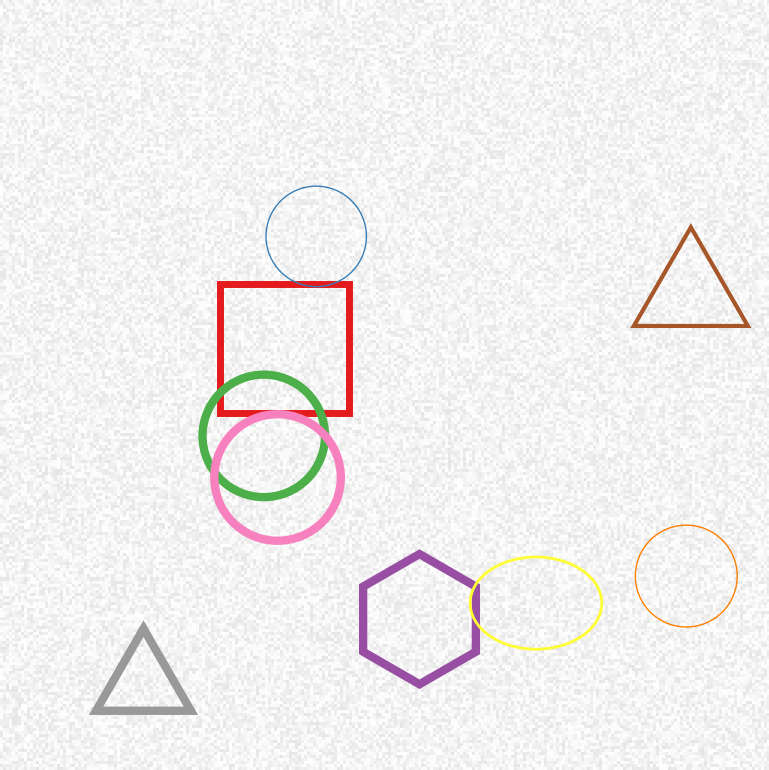[{"shape": "square", "thickness": 2.5, "radius": 0.42, "center": [0.369, 0.547]}, {"shape": "circle", "thickness": 0.5, "radius": 0.33, "center": [0.411, 0.693]}, {"shape": "circle", "thickness": 3, "radius": 0.4, "center": [0.343, 0.434]}, {"shape": "hexagon", "thickness": 3, "radius": 0.42, "center": [0.545, 0.196]}, {"shape": "circle", "thickness": 0.5, "radius": 0.33, "center": [0.891, 0.252]}, {"shape": "oval", "thickness": 1, "radius": 0.43, "center": [0.696, 0.217]}, {"shape": "triangle", "thickness": 1.5, "radius": 0.43, "center": [0.897, 0.619]}, {"shape": "circle", "thickness": 3, "radius": 0.41, "center": [0.36, 0.38]}, {"shape": "triangle", "thickness": 3, "radius": 0.36, "center": [0.186, 0.112]}]